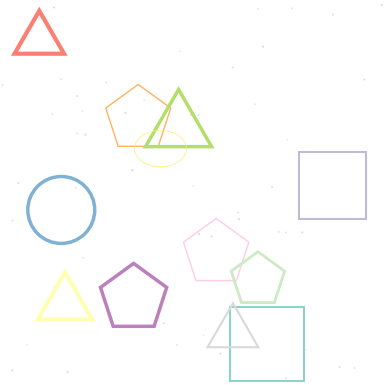[{"shape": "square", "thickness": 1.5, "radius": 0.48, "center": [0.694, 0.106]}, {"shape": "triangle", "thickness": 3, "radius": 0.41, "center": [0.169, 0.211]}, {"shape": "square", "thickness": 1.5, "radius": 0.44, "center": [0.863, 0.518]}, {"shape": "triangle", "thickness": 3, "radius": 0.37, "center": [0.102, 0.898]}, {"shape": "circle", "thickness": 2.5, "radius": 0.43, "center": [0.159, 0.455]}, {"shape": "pentagon", "thickness": 1, "radius": 0.44, "center": [0.359, 0.692]}, {"shape": "triangle", "thickness": 2.5, "radius": 0.5, "center": [0.464, 0.669]}, {"shape": "pentagon", "thickness": 1, "radius": 0.45, "center": [0.561, 0.343]}, {"shape": "triangle", "thickness": 1.5, "radius": 0.38, "center": [0.605, 0.136]}, {"shape": "pentagon", "thickness": 2.5, "radius": 0.45, "center": [0.347, 0.225]}, {"shape": "pentagon", "thickness": 2, "radius": 0.36, "center": [0.67, 0.273]}, {"shape": "oval", "thickness": 0.5, "radius": 0.34, "center": [0.417, 0.614]}]